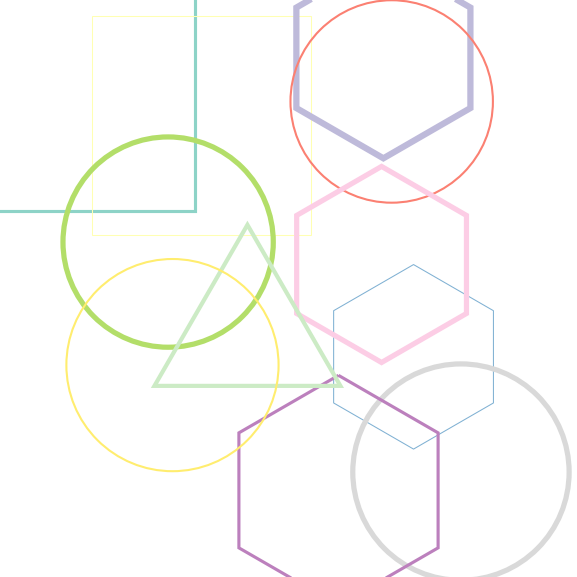[{"shape": "square", "thickness": 1.5, "radius": 0.92, "center": [0.153, 0.817]}, {"shape": "square", "thickness": 0.5, "radius": 0.95, "center": [0.349, 0.782]}, {"shape": "hexagon", "thickness": 3, "radius": 0.87, "center": [0.664, 0.899]}, {"shape": "circle", "thickness": 1, "radius": 0.88, "center": [0.678, 0.823]}, {"shape": "hexagon", "thickness": 0.5, "radius": 0.8, "center": [0.716, 0.381]}, {"shape": "circle", "thickness": 2.5, "radius": 0.91, "center": [0.291, 0.58]}, {"shape": "hexagon", "thickness": 2.5, "radius": 0.85, "center": [0.661, 0.541]}, {"shape": "circle", "thickness": 2.5, "radius": 0.94, "center": [0.798, 0.182]}, {"shape": "hexagon", "thickness": 1.5, "radius": 1.0, "center": [0.586, 0.15]}, {"shape": "triangle", "thickness": 2, "radius": 0.93, "center": [0.428, 0.424]}, {"shape": "circle", "thickness": 1, "radius": 0.92, "center": [0.299, 0.367]}]